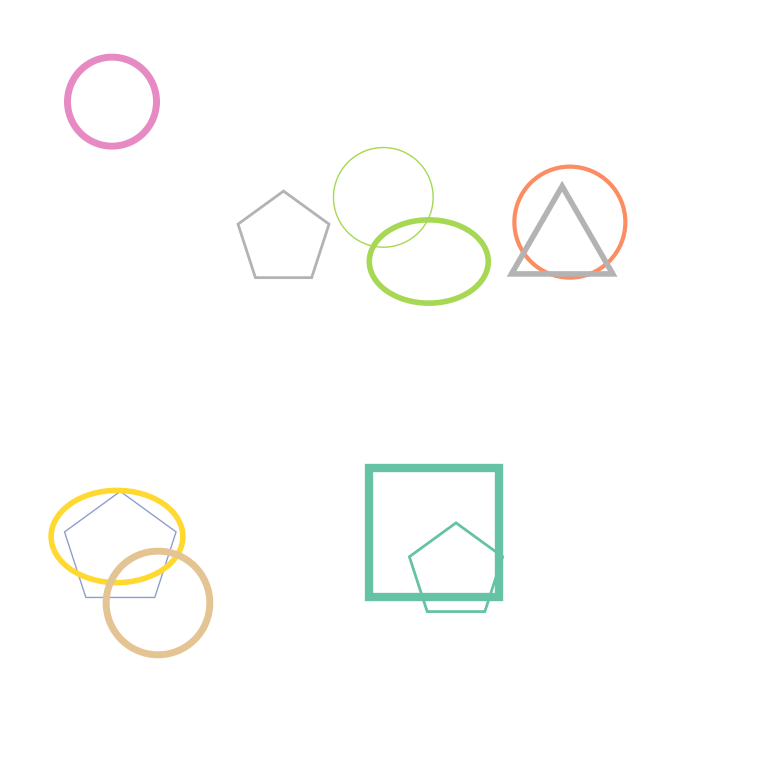[{"shape": "pentagon", "thickness": 1, "radius": 0.32, "center": [0.592, 0.257]}, {"shape": "square", "thickness": 3, "radius": 0.42, "center": [0.564, 0.308]}, {"shape": "circle", "thickness": 1.5, "radius": 0.36, "center": [0.74, 0.712]}, {"shape": "pentagon", "thickness": 0.5, "radius": 0.38, "center": [0.156, 0.286]}, {"shape": "circle", "thickness": 2.5, "radius": 0.29, "center": [0.145, 0.868]}, {"shape": "oval", "thickness": 2, "radius": 0.39, "center": [0.557, 0.66]}, {"shape": "circle", "thickness": 0.5, "radius": 0.32, "center": [0.498, 0.744]}, {"shape": "oval", "thickness": 2, "radius": 0.43, "center": [0.152, 0.303]}, {"shape": "circle", "thickness": 2.5, "radius": 0.34, "center": [0.205, 0.217]}, {"shape": "triangle", "thickness": 2, "radius": 0.38, "center": [0.73, 0.682]}, {"shape": "pentagon", "thickness": 1, "radius": 0.31, "center": [0.368, 0.69]}]